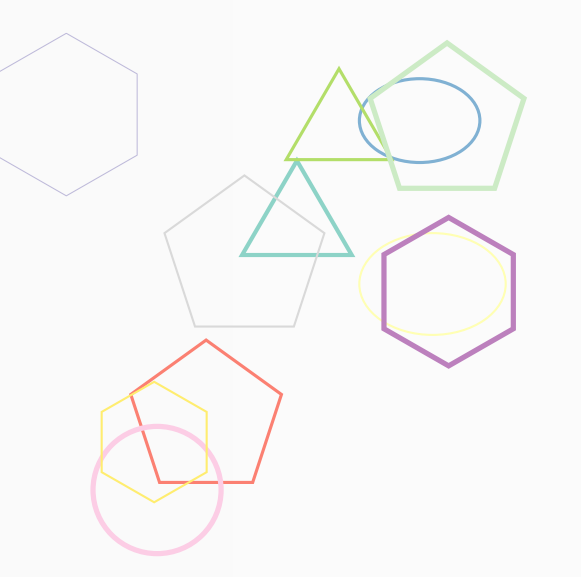[{"shape": "triangle", "thickness": 2, "radius": 0.54, "center": [0.511, 0.612]}, {"shape": "oval", "thickness": 1, "radius": 0.63, "center": [0.744, 0.507]}, {"shape": "hexagon", "thickness": 0.5, "radius": 0.7, "center": [0.114, 0.801]}, {"shape": "pentagon", "thickness": 1.5, "radius": 0.68, "center": [0.355, 0.274]}, {"shape": "oval", "thickness": 1.5, "radius": 0.52, "center": [0.722, 0.79]}, {"shape": "triangle", "thickness": 1.5, "radius": 0.52, "center": [0.583, 0.775]}, {"shape": "circle", "thickness": 2.5, "radius": 0.55, "center": [0.27, 0.151]}, {"shape": "pentagon", "thickness": 1, "radius": 0.72, "center": [0.421, 0.551]}, {"shape": "hexagon", "thickness": 2.5, "radius": 0.64, "center": [0.772, 0.494]}, {"shape": "pentagon", "thickness": 2.5, "radius": 0.7, "center": [0.769, 0.786]}, {"shape": "hexagon", "thickness": 1, "radius": 0.52, "center": [0.265, 0.234]}]